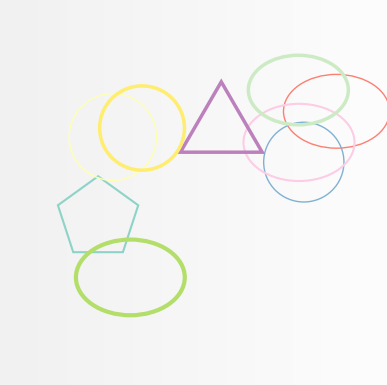[{"shape": "pentagon", "thickness": 1.5, "radius": 0.54, "center": [0.253, 0.433]}, {"shape": "circle", "thickness": 1, "radius": 0.56, "center": [0.291, 0.644]}, {"shape": "oval", "thickness": 1, "radius": 0.68, "center": [0.868, 0.711]}, {"shape": "circle", "thickness": 1, "radius": 0.52, "center": [0.784, 0.579]}, {"shape": "oval", "thickness": 3, "radius": 0.7, "center": [0.336, 0.279]}, {"shape": "oval", "thickness": 1.5, "radius": 0.72, "center": [0.772, 0.63]}, {"shape": "triangle", "thickness": 2.5, "radius": 0.61, "center": [0.571, 0.666]}, {"shape": "oval", "thickness": 2.5, "radius": 0.65, "center": [0.77, 0.766]}, {"shape": "circle", "thickness": 2.5, "radius": 0.55, "center": [0.367, 0.667]}]